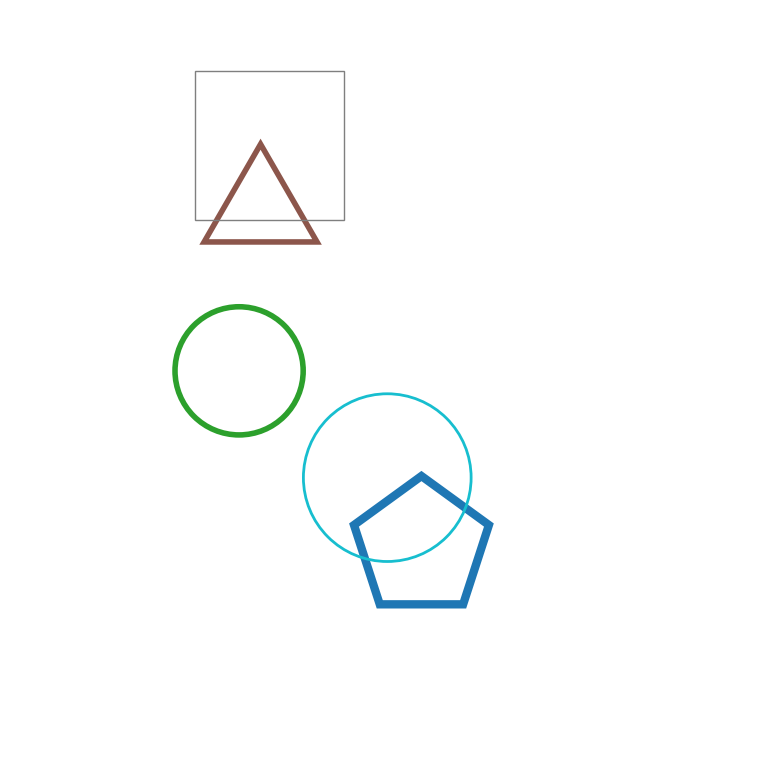[{"shape": "pentagon", "thickness": 3, "radius": 0.46, "center": [0.547, 0.29]}, {"shape": "circle", "thickness": 2, "radius": 0.42, "center": [0.311, 0.518]}, {"shape": "triangle", "thickness": 2, "radius": 0.42, "center": [0.338, 0.728]}, {"shape": "square", "thickness": 0.5, "radius": 0.48, "center": [0.35, 0.811]}, {"shape": "circle", "thickness": 1, "radius": 0.54, "center": [0.503, 0.38]}]